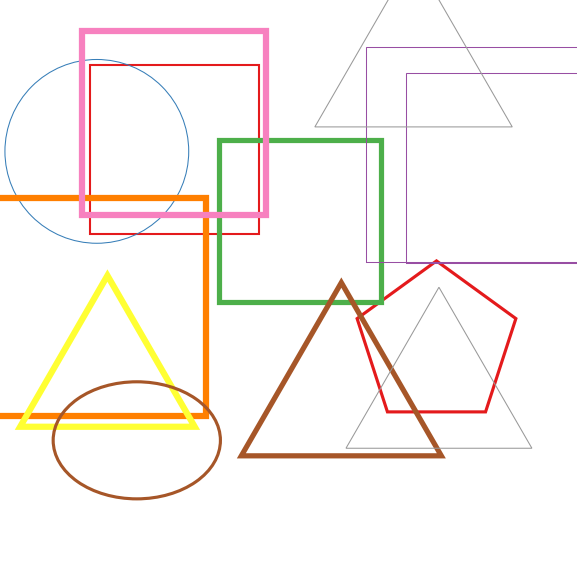[{"shape": "square", "thickness": 1, "radius": 0.73, "center": [0.302, 0.741]}, {"shape": "pentagon", "thickness": 1.5, "radius": 0.72, "center": [0.756, 0.403]}, {"shape": "circle", "thickness": 0.5, "radius": 0.8, "center": [0.168, 0.737]}, {"shape": "square", "thickness": 2.5, "radius": 0.7, "center": [0.519, 0.616]}, {"shape": "square", "thickness": 0.5, "radius": 0.82, "center": [0.867, 0.708]}, {"shape": "square", "thickness": 0.5, "radius": 0.93, "center": [0.819, 0.732]}, {"shape": "square", "thickness": 3, "radius": 0.95, "center": [0.167, 0.468]}, {"shape": "triangle", "thickness": 3, "radius": 0.87, "center": [0.186, 0.347]}, {"shape": "triangle", "thickness": 2.5, "radius": 1.0, "center": [0.591, 0.31]}, {"shape": "oval", "thickness": 1.5, "radius": 0.72, "center": [0.237, 0.237]}, {"shape": "square", "thickness": 3, "radius": 0.8, "center": [0.302, 0.786]}, {"shape": "triangle", "thickness": 0.5, "radius": 0.99, "center": [0.716, 0.878]}, {"shape": "triangle", "thickness": 0.5, "radius": 0.93, "center": [0.76, 0.316]}]